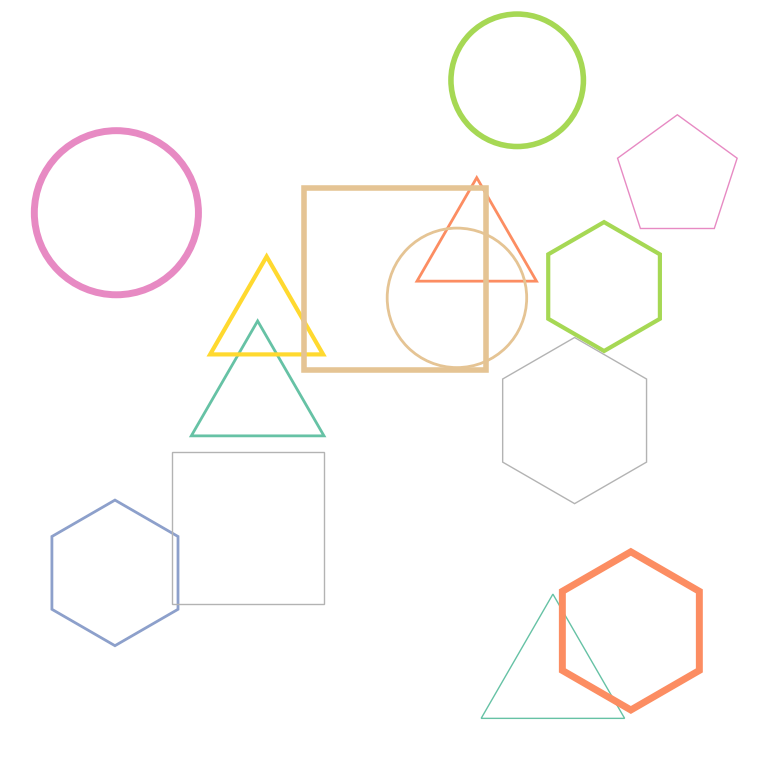[{"shape": "triangle", "thickness": 1, "radius": 0.5, "center": [0.335, 0.484]}, {"shape": "triangle", "thickness": 0.5, "radius": 0.54, "center": [0.718, 0.121]}, {"shape": "hexagon", "thickness": 2.5, "radius": 0.51, "center": [0.819, 0.181]}, {"shape": "triangle", "thickness": 1, "radius": 0.45, "center": [0.619, 0.68]}, {"shape": "hexagon", "thickness": 1, "radius": 0.47, "center": [0.149, 0.256]}, {"shape": "pentagon", "thickness": 0.5, "radius": 0.41, "center": [0.88, 0.769]}, {"shape": "circle", "thickness": 2.5, "radius": 0.53, "center": [0.151, 0.724]}, {"shape": "hexagon", "thickness": 1.5, "radius": 0.42, "center": [0.784, 0.628]}, {"shape": "circle", "thickness": 2, "radius": 0.43, "center": [0.672, 0.896]}, {"shape": "triangle", "thickness": 1.5, "radius": 0.42, "center": [0.346, 0.582]}, {"shape": "circle", "thickness": 1, "radius": 0.45, "center": [0.593, 0.613]}, {"shape": "square", "thickness": 2, "radius": 0.59, "center": [0.513, 0.638]}, {"shape": "hexagon", "thickness": 0.5, "radius": 0.54, "center": [0.746, 0.454]}, {"shape": "square", "thickness": 0.5, "radius": 0.49, "center": [0.322, 0.314]}]